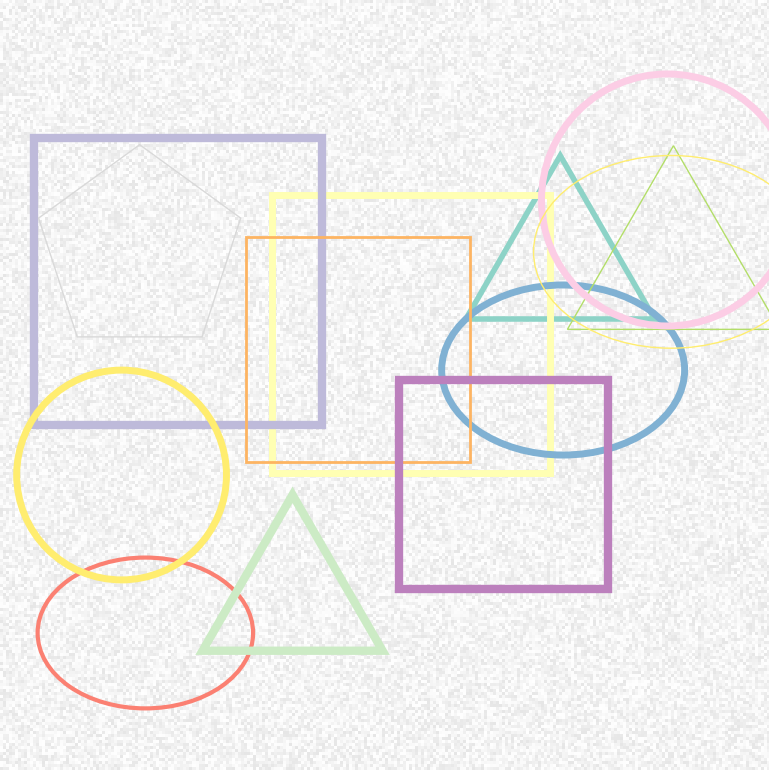[{"shape": "triangle", "thickness": 2, "radius": 0.71, "center": [0.728, 0.656]}, {"shape": "square", "thickness": 2.5, "radius": 0.9, "center": [0.534, 0.566]}, {"shape": "square", "thickness": 3, "radius": 0.93, "center": [0.231, 0.634]}, {"shape": "oval", "thickness": 1.5, "radius": 0.7, "center": [0.189, 0.178]}, {"shape": "oval", "thickness": 2.5, "radius": 0.79, "center": [0.731, 0.519]}, {"shape": "square", "thickness": 1, "radius": 0.73, "center": [0.465, 0.546]}, {"shape": "triangle", "thickness": 0.5, "radius": 0.8, "center": [0.875, 0.652]}, {"shape": "circle", "thickness": 2.5, "radius": 0.82, "center": [0.867, 0.74]}, {"shape": "pentagon", "thickness": 0.5, "radius": 0.69, "center": [0.181, 0.674]}, {"shape": "square", "thickness": 3, "radius": 0.68, "center": [0.654, 0.371]}, {"shape": "triangle", "thickness": 3, "radius": 0.68, "center": [0.38, 0.222]}, {"shape": "oval", "thickness": 0.5, "radius": 0.89, "center": [0.872, 0.673]}, {"shape": "circle", "thickness": 2.5, "radius": 0.68, "center": [0.158, 0.383]}]